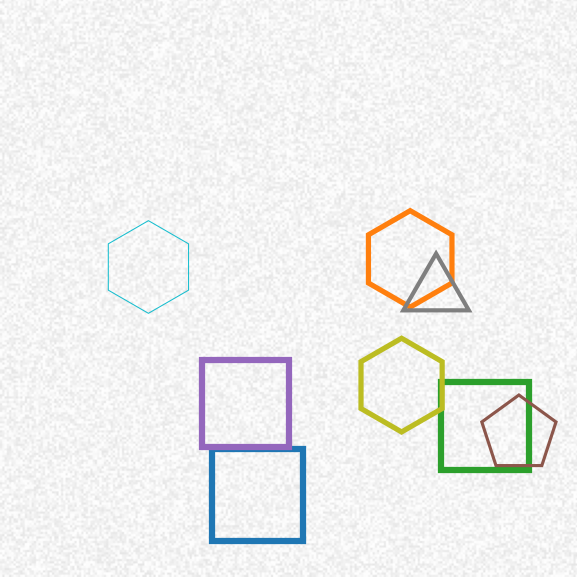[{"shape": "square", "thickness": 3, "radius": 0.4, "center": [0.446, 0.142]}, {"shape": "hexagon", "thickness": 2.5, "radius": 0.42, "center": [0.71, 0.551]}, {"shape": "square", "thickness": 3, "radius": 0.38, "center": [0.839, 0.262]}, {"shape": "square", "thickness": 3, "radius": 0.38, "center": [0.425, 0.3]}, {"shape": "pentagon", "thickness": 1.5, "radius": 0.34, "center": [0.899, 0.248]}, {"shape": "triangle", "thickness": 2, "radius": 0.33, "center": [0.755, 0.495]}, {"shape": "hexagon", "thickness": 2.5, "radius": 0.41, "center": [0.695, 0.332]}, {"shape": "hexagon", "thickness": 0.5, "radius": 0.4, "center": [0.257, 0.537]}]